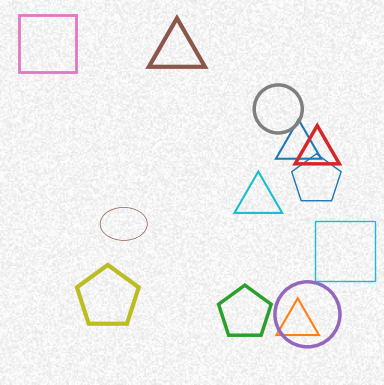[{"shape": "pentagon", "thickness": 1, "radius": 0.34, "center": [0.822, 0.533]}, {"shape": "triangle", "thickness": 1.5, "radius": 0.34, "center": [0.775, 0.622]}, {"shape": "triangle", "thickness": 1.5, "radius": 0.32, "center": [0.773, 0.162]}, {"shape": "pentagon", "thickness": 2.5, "radius": 0.36, "center": [0.636, 0.187]}, {"shape": "triangle", "thickness": 2.5, "radius": 0.33, "center": [0.824, 0.608]}, {"shape": "circle", "thickness": 2.5, "radius": 0.42, "center": [0.799, 0.184]}, {"shape": "triangle", "thickness": 3, "radius": 0.42, "center": [0.46, 0.869]}, {"shape": "oval", "thickness": 0.5, "radius": 0.31, "center": [0.321, 0.418]}, {"shape": "square", "thickness": 2, "radius": 0.37, "center": [0.123, 0.887]}, {"shape": "circle", "thickness": 2.5, "radius": 0.31, "center": [0.723, 0.717]}, {"shape": "pentagon", "thickness": 3, "radius": 0.42, "center": [0.28, 0.227]}, {"shape": "square", "thickness": 1, "radius": 0.39, "center": [0.896, 0.347]}, {"shape": "triangle", "thickness": 1.5, "radius": 0.36, "center": [0.671, 0.483]}]